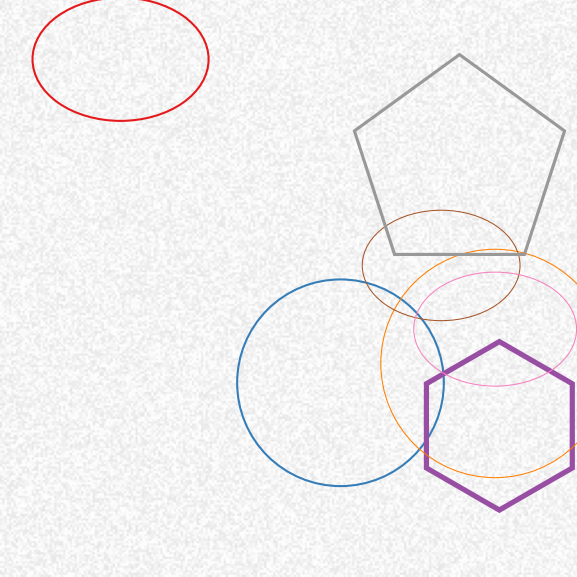[{"shape": "oval", "thickness": 1, "radius": 0.76, "center": [0.209, 0.897]}, {"shape": "circle", "thickness": 1, "radius": 0.89, "center": [0.59, 0.336]}, {"shape": "hexagon", "thickness": 2.5, "radius": 0.73, "center": [0.865, 0.262]}, {"shape": "circle", "thickness": 0.5, "radius": 0.99, "center": [0.857, 0.37]}, {"shape": "oval", "thickness": 0.5, "radius": 0.68, "center": [0.764, 0.539]}, {"shape": "oval", "thickness": 0.5, "radius": 0.7, "center": [0.857, 0.429]}, {"shape": "pentagon", "thickness": 1.5, "radius": 0.96, "center": [0.796, 0.713]}]